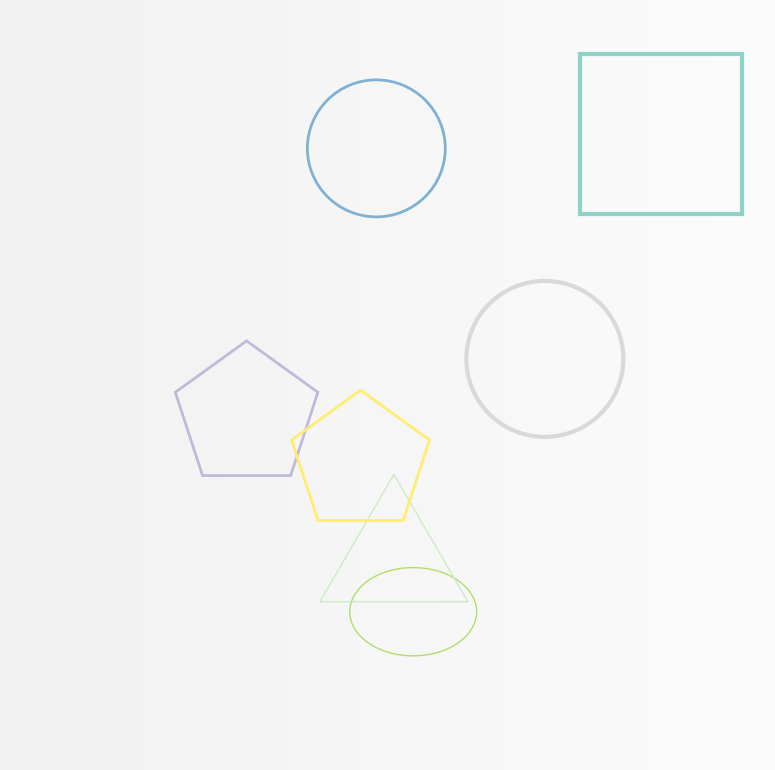[{"shape": "square", "thickness": 1.5, "radius": 0.52, "center": [0.853, 0.826]}, {"shape": "pentagon", "thickness": 1, "radius": 0.48, "center": [0.318, 0.461]}, {"shape": "circle", "thickness": 1, "radius": 0.44, "center": [0.486, 0.807]}, {"shape": "oval", "thickness": 0.5, "radius": 0.41, "center": [0.533, 0.206]}, {"shape": "circle", "thickness": 1.5, "radius": 0.51, "center": [0.703, 0.534]}, {"shape": "triangle", "thickness": 0.5, "radius": 0.55, "center": [0.508, 0.274]}, {"shape": "pentagon", "thickness": 1, "radius": 0.47, "center": [0.465, 0.4]}]